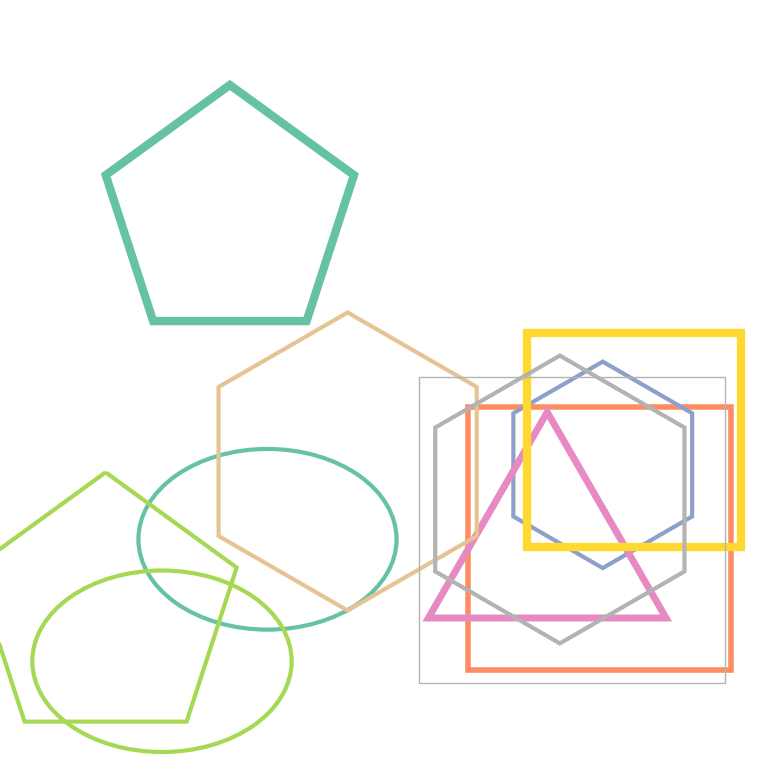[{"shape": "oval", "thickness": 1.5, "radius": 0.84, "center": [0.347, 0.3]}, {"shape": "pentagon", "thickness": 3, "radius": 0.85, "center": [0.299, 0.72]}, {"shape": "square", "thickness": 2, "radius": 0.85, "center": [0.779, 0.3]}, {"shape": "hexagon", "thickness": 1.5, "radius": 0.67, "center": [0.783, 0.396]}, {"shape": "triangle", "thickness": 2.5, "radius": 0.89, "center": [0.711, 0.287]}, {"shape": "pentagon", "thickness": 1.5, "radius": 0.9, "center": [0.137, 0.208]}, {"shape": "oval", "thickness": 1.5, "radius": 0.84, "center": [0.21, 0.141]}, {"shape": "square", "thickness": 3, "radius": 0.7, "center": [0.823, 0.428]}, {"shape": "hexagon", "thickness": 1.5, "radius": 0.97, "center": [0.452, 0.401]}, {"shape": "hexagon", "thickness": 1.5, "radius": 0.93, "center": [0.727, 0.351]}, {"shape": "square", "thickness": 0.5, "radius": 0.99, "center": [0.743, 0.312]}]